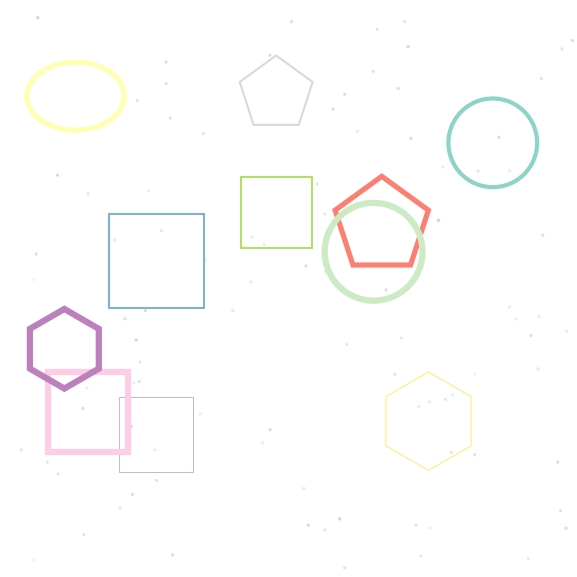[{"shape": "circle", "thickness": 2, "radius": 0.38, "center": [0.853, 0.752]}, {"shape": "oval", "thickness": 2.5, "radius": 0.42, "center": [0.131, 0.833]}, {"shape": "square", "thickness": 0.5, "radius": 0.32, "center": [0.27, 0.247]}, {"shape": "pentagon", "thickness": 2.5, "radius": 0.42, "center": [0.661, 0.609]}, {"shape": "square", "thickness": 1, "radius": 0.41, "center": [0.271, 0.547]}, {"shape": "square", "thickness": 1, "radius": 0.31, "center": [0.479, 0.631]}, {"shape": "square", "thickness": 3, "radius": 0.35, "center": [0.152, 0.286]}, {"shape": "pentagon", "thickness": 1, "radius": 0.33, "center": [0.478, 0.837]}, {"shape": "hexagon", "thickness": 3, "radius": 0.34, "center": [0.111, 0.395]}, {"shape": "circle", "thickness": 3, "radius": 0.42, "center": [0.647, 0.563]}, {"shape": "hexagon", "thickness": 0.5, "radius": 0.43, "center": [0.742, 0.27]}]